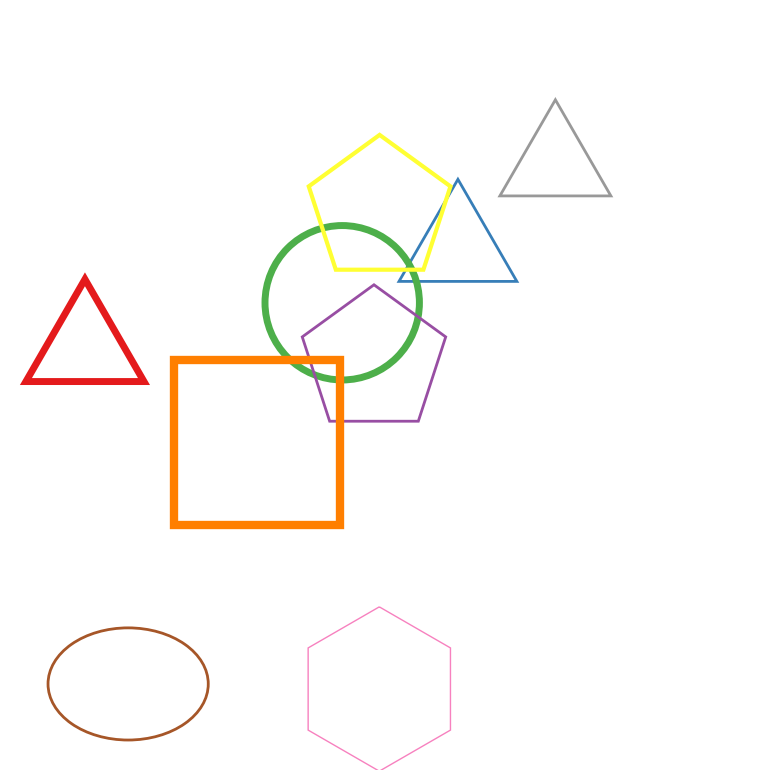[{"shape": "triangle", "thickness": 2.5, "radius": 0.44, "center": [0.11, 0.549]}, {"shape": "triangle", "thickness": 1, "radius": 0.44, "center": [0.595, 0.679]}, {"shape": "circle", "thickness": 2.5, "radius": 0.5, "center": [0.444, 0.607]}, {"shape": "pentagon", "thickness": 1, "radius": 0.49, "center": [0.486, 0.532]}, {"shape": "square", "thickness": 3, "radius": 0.54, "center": [0.334, 0.425]}, {"shape": "pentagon", "thickness": 1.5, "radius": 0.48, "center": [0.493, 0.728]}, {"shape": "oval", "thickness": 1, "radius": 0.52, "center": [0.166, 0.112]}, {"shape": "hexagon", "thickness": 0.5, "radius": 0.53, "center": [0.493, 0.105]}, {"shape": "triangle", "thickness": 1, "radius": 0.42, "center": [0.721, 0.787]}]